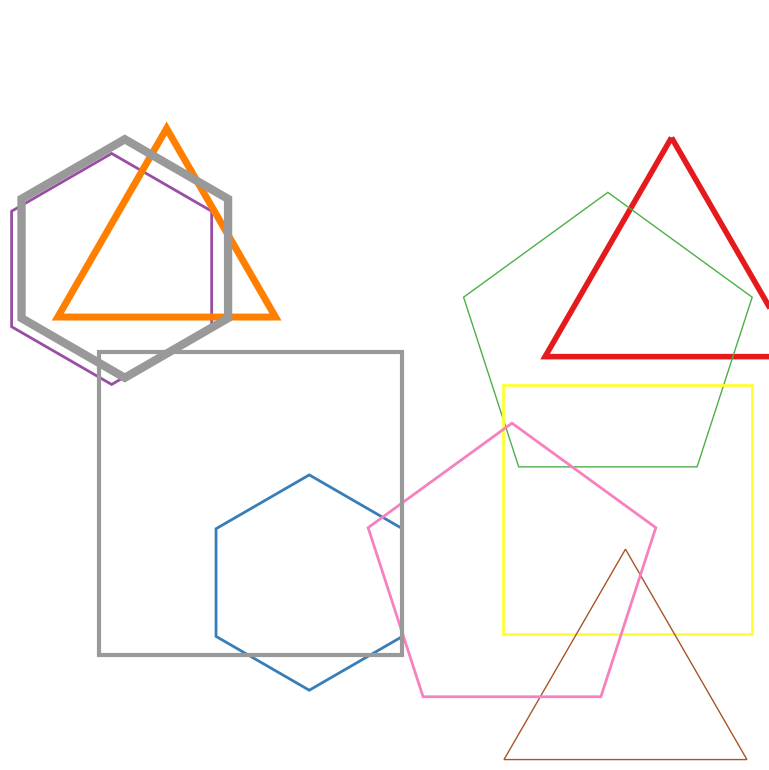[{"shape": "triangle", "thickness": 2, "radius": 0.95, "center": [0.872, 0.632]}, {"shape": "hexagon", "thickness": 1, "radius": 0.7, "center": [0.402, 0.243]}, {"shape": "pentagon", "thickness": 0.5, "radius": 0.99, "center": [0.789, 0.553]}, {"shape": "hexagon", "thickness": 1, "radius": 0.75, "center": [0.145, 0.651]}, {"shape": "triangle", "thickness": 2.5, "radius": 0.82, "center": [0.216, 0.67]}, {"shape": "square", "thickness": 1, "radius": 0.81, "center": [0.815, 0.338]}, {"shape": "triangle", "thickness": 0.5, "radius": 0.91, "center": [0.812, 0.105]}, {"shape": "pentagon", "thickness": 1, "radius": 0.98, "center": [0.665, 0.254]}, {"shape": "square", "thickness": 1.5, "radius": 0.98, "center": [0.325, 0.346]}, {"shape": "hexagon", "thickness": 3, "radius": 0.77, "center": [0.162, 0.664]}]